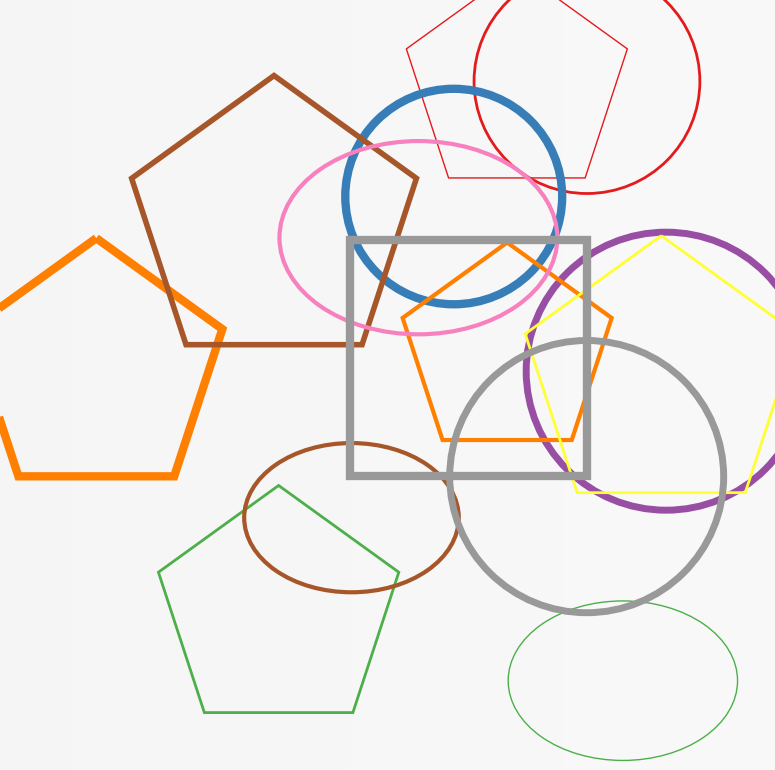[{"shape": "pentagon", "thickness": 0.5, "radius": 0.75, "center": [0.667, 0.89]}, {"shape": "circle", "thickness": 1, "radius": 0.73, "center": [0.757, 0.894]}, {"shape": "circle", "thickness": 3, "radius": 0.7, "center": [0.585, 0.745]}, {"shape": "pentagon", "thickness": 1, "radius": 0.82, "center": [0.36, 0.206]}, {"shape": "oval", "thickness": 0.5, "radius": 0.74, "center": [0.804, 0.116]}, {"shape": "circle", "thickness": 2.5, "radius": 0.9, "center": [0.859, 0.518]}, {"shape": "pentagon", "thickness": 3, "radius": 0.85, "center": [0.124, 0.52]}, {"shape": "pentagon", "thickness": 1.5, "radius": 0.71, "center": [0.654, 0.543]}, {"shape": "pentagon", "thickness": 1, "radius": 0.92, "center": [0.853, 0.509]}, {"shape": "pentagon", "thickness": 2, "radius": 0.97, "center": [0.354, 0.709]}, {"shape": "oval", "thickness": 1.5, "radius": 0.69, "center": [0.454, 0.328]}, {"shape": "oval", "thickness": 1.5, "radius": 0.9, "center": [0.54, 0.691]}, {"shape": "square", "thickness": 3, "radius": 0.76, "center": [0.605, 0.535]}, {"shape": "circle", "thickness": 2.5, "radius": 0.88, "center": [0.757, 0.381]}]